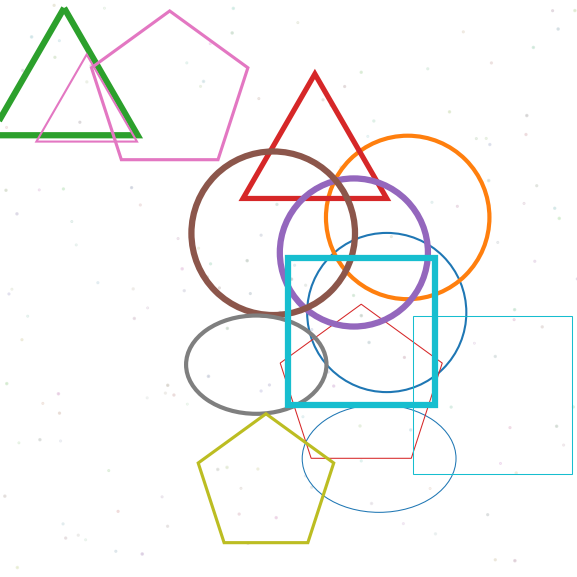[{"shape": "circle", "thickness": 1, "radius": 0.69, "center": [0.67, 0.458]}, {"shape": "oval", "thickness": 0.5, "radius": 0.67, "center": [0.656, 0.205]}, {"shape": "circle", "thickness": 2, "radius": 0.71, "center": [0.706, 0.623]}, {"shape": "triangle", "thickness": 3, "radius": 0.73, "center": [0.111, 0.838]}, {"shape": "triangle", "thickness": 2.5, "radius": 0.72, "center": [0.545, 0.727]}, {"shape": "pentagon", "thickness": 0.5, "radius": 0.74, "center": [0.625, 0.325]}, {"shape": "circle", "thickness": 3, "radius": 0.64, "center": [0.613, 0.562]}, {"shape": "circle", "thickness": 3, "radius": 0.71, "center": [0.473, 0.595]}, {"shape": "pentagon", "thickness": 1.5, "radius": 0.71, "center": [0.294, 0.838]}, {"shape": "triangle", "thickness": 1, "radius": 0.5, "center": [0.15, 0.804]}, {"shape": "oval", "thickness": 2, "radius": 0.61, "center": [0.444, 0.368]}, {"shape": "pentagon", "thickness": 1.5, "radius": 0.62, "center": [0.461, 0.159]}, {"shape": "square", "thickness": 0.5, "radius": 0.69, "center": [0.852, 0.315]}, {"shape": "square", "thickness": 3, "radius": 0.63, "center": [0.627, 0.425]}]